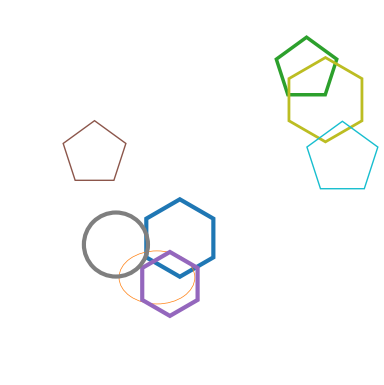[{"shape": "hexagon", "thickness": 3, "radius": 0.5, "center": [0.467, 0.382]}, {"shape": "oval", "thickness": 0.5, "radius": 0.49, "center": [0.408, 0.279]}, {"shape": "pentagon", "thickness": 2.5, "radius": 0.41, "center": [0.796, 0.821]}, {"shape": "hexagon", "thickness": 3, "radius": 0.42, "center": [0.441, 0.263]}, {"shape": "pentagon", "thickness": 1, "radius": 0.43, "center": [0.246, 0.601]}, {"shape": "circle", "thickness": 3, "radius": 0.42, "center": [0.301, 0.365]}, {"shape": "hexagon", "thickness": 2, "radius": 0.55, "center": [0.845, 0.741]}, {"shape": "pentagon", "thickness": 1, "radius": 0.48, "center": [0.889, 0.588]}]